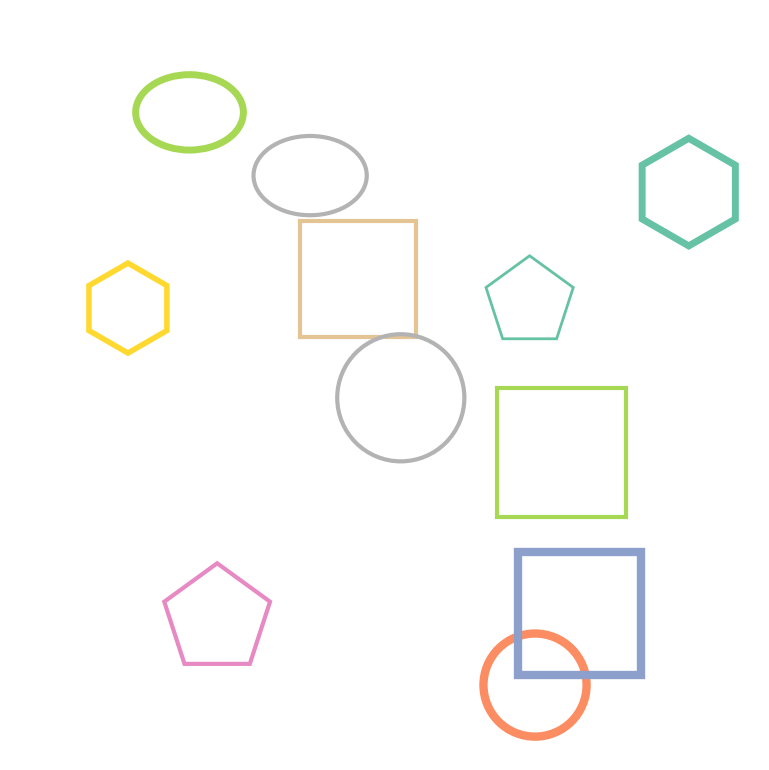[{"shape": "hexagon", "thickness": 2.5, "radius": 0.35, "center": [0.894, 0.751]}, {"shape": "pentagon", "thickness": 1, "radius": 0.3, "center": [0.688, 0.608]}, {"shape": "circle", "thickness": 3, "radius": 0.33, "center": [0.695, 0.11]}, {"shape": "square", "thickness": 3, "radius": 0.4, "center": [0.753, 0.203]}, {"shape": "pentagon", "thickness": 1.5, "radius": 0.36, "center": [0.282, 0.196]}, {"shape": "square", "thickness": 1.5, "radius": 0.42, "center": [0.729, 0.412]}, {"shape": "oval", "thickness": 2.5, "radius": 0.35, "center": [0.246, 0.854]}, {"shape": "hexagon", "thickness": 2, "radius": 0.29, "center": [0.166, 0.6]}, {"shape": "square", "thickness": 1.5, "radius": 0.37, "center": [0.465, 0.638]}, {"shape": "circle", "thickness": 1.5, "radius": 0.41, "center": [0.521, 0.483]}, {"shape": "oval", "thickness": 1.5, "radius": 0.37, "center": [0.403, 0.772]}]